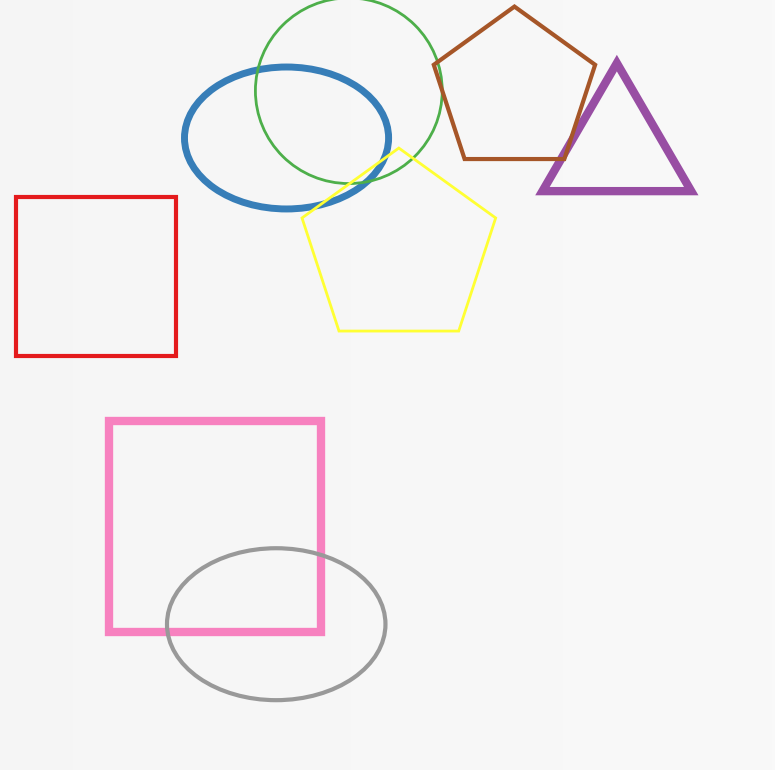[{"shape": "square", "thickness": 1.5, "radius": 0.52, "center": [0.124, 0.641]}, {"shape": "oval", "thickness": 2.5, "radius": 0.66, "center": [0.37, 0.821]}, {"shape": "circle", "thickness": 1, "radius": 0.6, "center": [0.45, 0.882]}, {"shape": "triangle", "thickness": 3, "radius": 0.55, "center": [0.796, 0.807]}, {"shape": "pentagon", "thickness": 1, "radius": 0.66, "center": [0.515, 0.676]}, {"shape": "pentagon", "thickness": 1.5, "radius": 0.55, "center": [0.664, 0.882]}, {"shape": "square", "thickness": 3, "radius": 0.68, "center": [0.278, 0.316]}, {"shape": "oval", "thickness": 1.5, "radius": 0.7, "center": [0.356, 0.189]}]